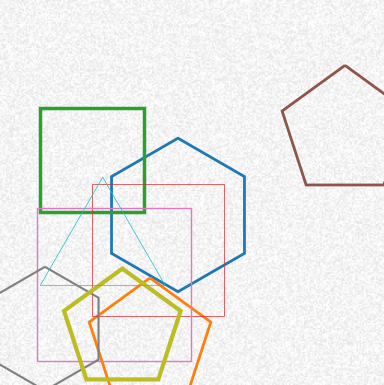[{"shape": "hexagon", "thickness": 2, "radius": 1.0, "center": [0.462, 0.442]}, {"shape": "pentagon", "thickness": 2, "radius": 0.83, "center": [0.39, 0.112]}, {"shape": "square", "thickness": 2.5, "radius": 0.68, "center": [0.238, 0.585]}, {"shape": "square", "thickness": 0.5, "radius": 0.86, "center": [0.411, 0.351]}, {"shape": "pentagon", "thickness": 2, "radius": 0.86, "center": [0.896, 0.659]}, {"shape": "square", "thickness": 1, "radius": 0.99, "center": [0.296, 0.26]}, {"shape": "hexagon", "thickness": 1.5, "radius": 0.8, "center": [0.117, 0.146]}, {"shape": "pentagon", "thickness": 3, "radius": 0.8, "center": [0.318, 0.143]}, {"shape": "triangle", "thickness": 0.5, "radius": 0.94, "center": [0.267, 0.352]}]